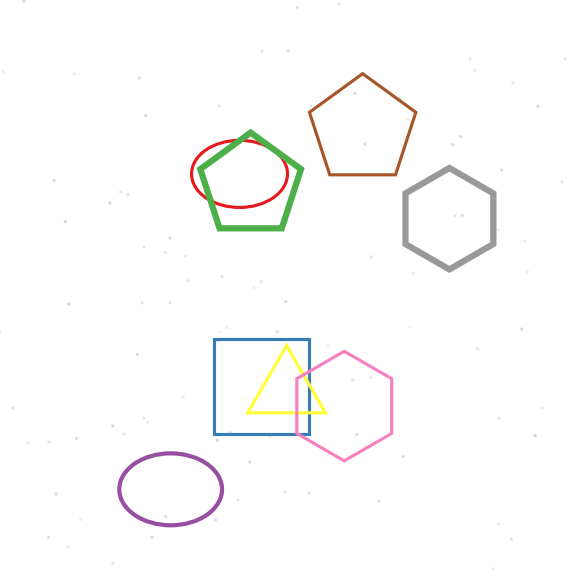[{"shape": "oval", "thickness": 1.5, "radius": 0.42, "center": [0.415, 0.698]}, {"shape": "square", "thickness": 1.5, "radius": 0.41, "center": [0.453, 0.33]}, {"shape": "pentagon", "thickness": 3, "radius": 0.46, "center": [0.434, 0.678]}, {"shape": "oval", "thickness": 2, "radius": 0.44, "center": [0.296, 0.152]}, {"shape": "triangle", "thickness": 1.5, "radius": 0.39, "center": [0.496, 0.323]}, {"shape": "pentagon", "thickness": 1.5, "radius": 0.48, "center": [0.628, 0.775]}, {"shape": "hexagon", "thickness": 1.5, "radius": 0.47, "center": [0.596, 0.296]}, {"shape": "hexagon", "thickness": 3, "radius": 0.44, "center": [0.778, 0.62]}]